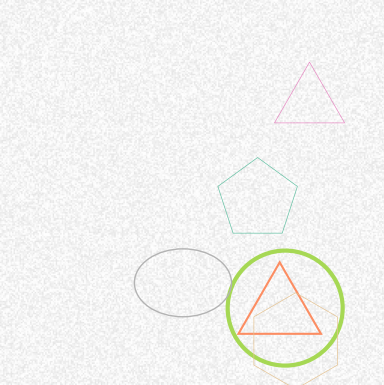[{"shape": "pentagon", "thickness": 0.5, "radius": 0.54, "center": [0.669, 0.482]}, {"shape": "triangle", "thickness": 1.5, "radius": 0.62, "center": [0.726, 0.195]}, {"shape": "triangle", "thickness": 0.5, "radius": 0.53, "center": [0.804, 0.733]}, {"shape": "circle", "thickness": 3, "radius": 0.75, "center": [0.741, 0.2]}, {"shape": "hexagon", "thickness": 0.5, "radius": 0.63, "center": [0.768, 0.114]}, {"shape": "oval", "thickness": 1, "radius": 0.63, "center": [0.475, 0.265]}]